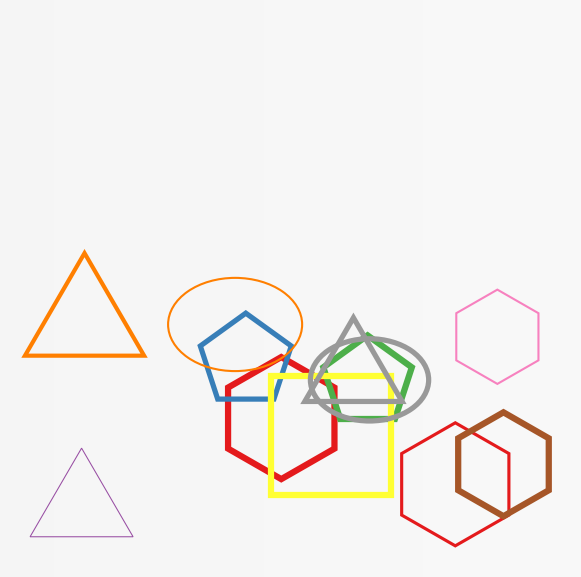[{"shape": "hexagon", "thickness": 1.5, "radius": 0.53, "center": [0.783, 0.161]}, {"shape": "hexagon", "thickness": 3, "radius": 0.53, "center": [0.484, 0.275]}, {"shape": "pentagon", "thickness": 2.5, "radius": 0.41, "center": [0.423, 0.375]}, {"shape": "pentagon", "thickness": 3, "radius": 0.4, "center": [0.632, 0.338]}, {"shape": "triangle", "thickness": 0.5, "radius": 0.51, "center": [0.14, 0.121]}, {"shape": "oval", "thickness": 1, "radius": 0.58, "center": [0.405, 0.437]}, {"shape": "triangle", "thickness": 2, "radius": 0.59, "center": [0.145, 0.442]}, {"shape": "square", "thickness": 3, "radius": 0.51, "center": [0.57, 0.245]}, {"shape": "hexagon", "thickness": 3, "radius": 0.45, "center": [0.866, 0.195]}, {"shape": "hexagon", "thickness": 1, "radius": 0.41, "center": [0.856, 0.416]}, {"shape": "triangle", "thickness": 2.5, "radius": 0.48, "center": [0.608, 0.352]}, {"shape": "oval", "thickness": 2.5, "radius": 0.51, "center": [0.636, 0.341]}]